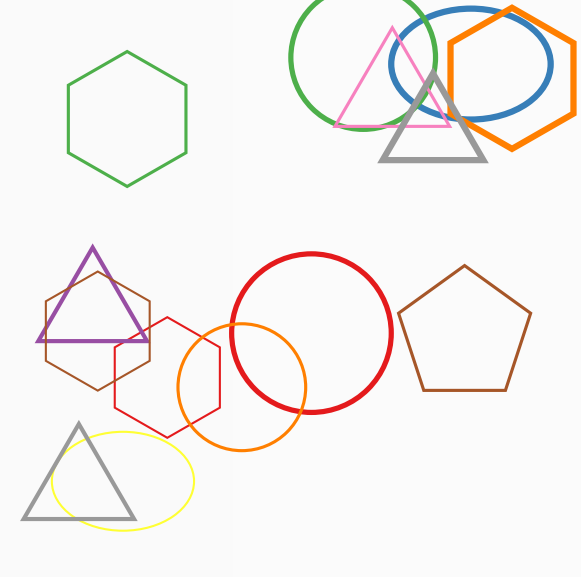[{"shape": "circle", "thickness": 2.5, "radius": 0.69, "center": [0.536, 0.422]}, {"shape": "hexagon", "thickness": 1, "radius": 0.52, "center": [0.288, 0.345]}, {"shape": "oval", "thickness": 3, "radius": 0.69, "center": [0.81, 0.888]}, {"shape": "circle", "thickness": 2.5, "radius": 0.62, "center": [0.625, 0.9]}, {"shape": "hexagon", "thickness": 1.5, "radius": 0.58, "center": [0.219, 0.793]}, {"shape": "triangle", "thickness": 2, "radius": 0.54, "center": [0.159, 0.462]}, {"shape": "circle", "thickness": 1.5, "radius": 0.55, "center": [0.416, 0.329]}, {"shape": "hexagon", "thickness": 3, "radius": 0.61, "center": [0.881, 0.863]}, {"shape": "oval", "thickness": 1, "radius": 0.61, "center": [0.212, 0.166]}, {"shape": "pentagon", "thickness": 1.5, "radius": 0.6, "center": [0.799, 0.42]}, {"shape": "hexagon", "thickness": 1, "radius": 0.52, "center": [0.168, 0.426]}, {"shape": "triangle", "thickness": 1.5, "radius": 0.57, "center": [0.675, 0.837]}, {"shape": "triangle", "thickness": 3, "radius": 0.5, "center": [0.745, 0.772]}, {"shape": "triangle", "thickness": 2, "radius": 0.55, "center": [0.136, 0.155]}]